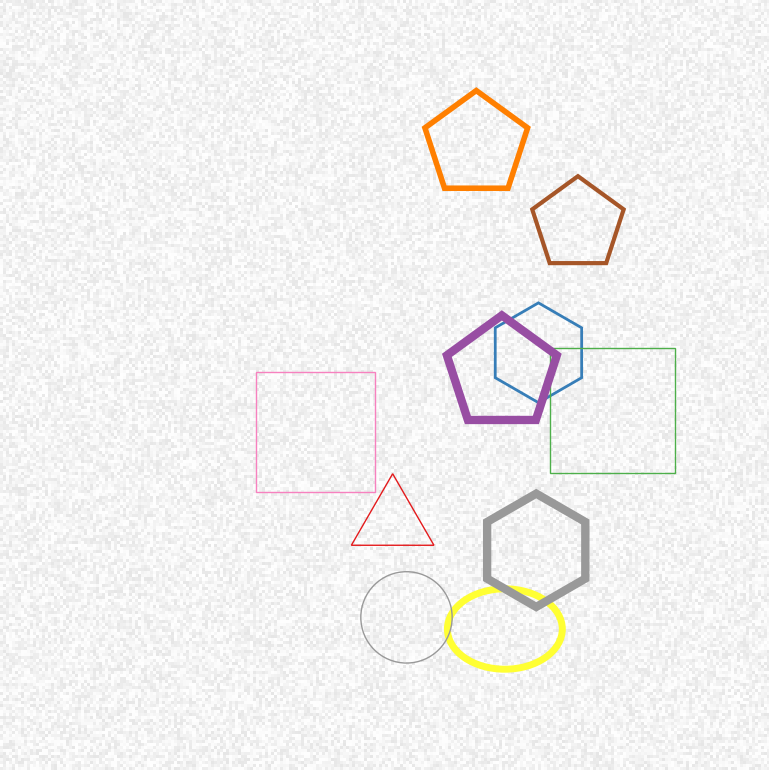[{"shape": "triangle", "thickness": 0.5, "radius": 0.31, "center": [0.51, 0.323]}, {"shape": "hexagon", "thickness": 1, "radius": 0.32, "center": [0.699, 0.542]}, {"shape": "square", "thickness": 0.5, "radius": 0.41, "center": [0.795, 0.467]}, {"shape": "pentagon", "thickness": 3, "radius": 0.38, "center": [0.652, 0.515]}, {"shape": "pentagon", "thickness": 2, "radius": 0.35, "center": [0.619, 0.812]}, {"shape": "oval", "thickness": 2.5, "radius": 0.37, "center": [0.656, 0.183]}, {"shape": "pentagon", "thickness": 1.5, "radius": 0.31, "center": [0.751, 0.709]}, {"shape": "square", "thickness": 0.5, "radius": 0.39, "center": [0.41, 0.439]}, {"shape": "circle", "thickness": 0.5, "radius": 0.3, "center": [0.528, 0.198]}, {"shape": "hexagon", "thickness": 3, "radius": 0.37, "center": [0.696, 0.285]}]